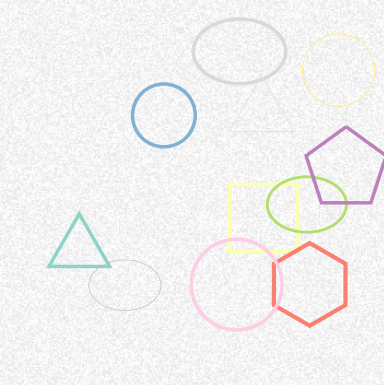[{"shape": "triangle", "thickness": 2.5, "radius": 0.46, "center": [0.206, 0.353]}, {"shape": "square", "thickness": 2.5, "radius": 0.44, "center": [0.683, 0.435]}, {"shape": "oval", "thickness": 0.5, "radius": 0.47, "center": [0.324, 0.259]}, {"shape": "hexagon", "thickness": 3, "radius": 0.54, "center": [0.804, 0.261]}, {"shape": "circle", "thickness": 2.5, "radius": 0.41, "center": [0.426, 0.7]}, {"shape": "oval", "thickness": 2, "radius": 0.51, "center": [0.797, 0.469]}, {"shape": "circle", "thickness": 2.5, "radius": 0.59, "center": [0.615, 0.261]}, {"shape": "oval", "thickness": 2.5, "radius": 0.6, "center": [0.622, 0.867]}, {"shape": "pentagon", "thickness": 2.5, "radius": 0.55, "center": [0.899, 0.562]}, {"shape": "triangle", "thickness": 0.5, "radius": 0.48, "center": [0.679, 0.707]}, {"shape": "circle", "thickness": 0.5, "radius": 0.47, "center": [0.879, 0.818]}]